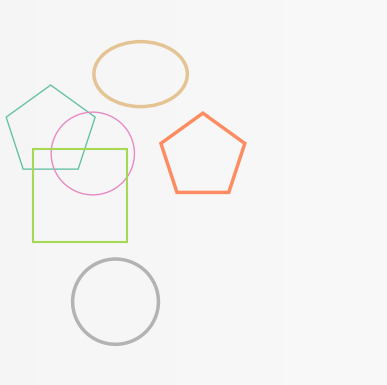[{"shape": "pentagon", "thickness": 1, "radius": 0.6, "center": [0.131, 0.658]}, {"shape": "pentagon", "thickness": 2.5, "radius": 0.57, "center": [0.524, 0.592]}, {"shape": "circle", "thickness": 1, "radius": 0.54, "center": [0.239, 0.601]}, {"shape": "square", "thickness": 1.5, "radius": 0.6, "center": [0.207, 0.492]}, {"shape": "oval", "thickness": 2.5, "radius": 0.6, "center": [0.363, 0.807]}, {"shape": "circle", "thickness": 2.5, "radius": 0.55, "center": [0.298, 0.216]}]